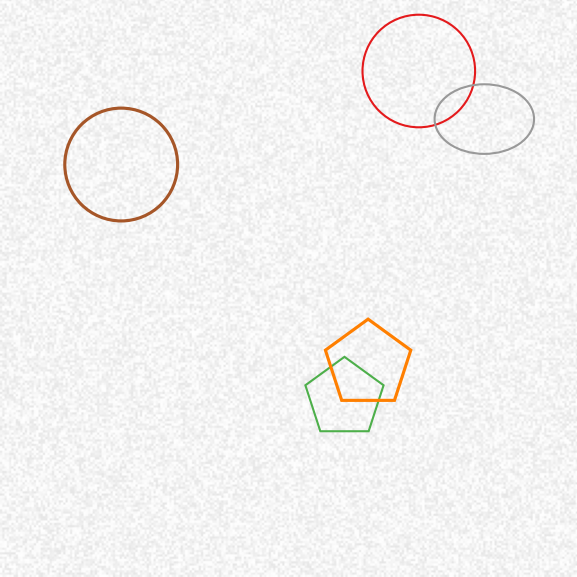[{"shape": "circle", "thickness": 1, "radius": 0.49, "center": [0.725, 0.876]}, {"shape": "pentagon", "thickness": 1, "radius": 0.36, "center": [0.596, 0.31]}, {"shape": "pentagon", "thickness": 1.5, "radius": 0.39, "center": [0.637, 0.369]}, {"shape": "circle", "thickness": 1.5, "radius": 0.49, "center": [0.21, 0.714]}, {"shape": "oval", "thickness": 1, "radius": 0.43, "center": [0.839, 0.793]}]